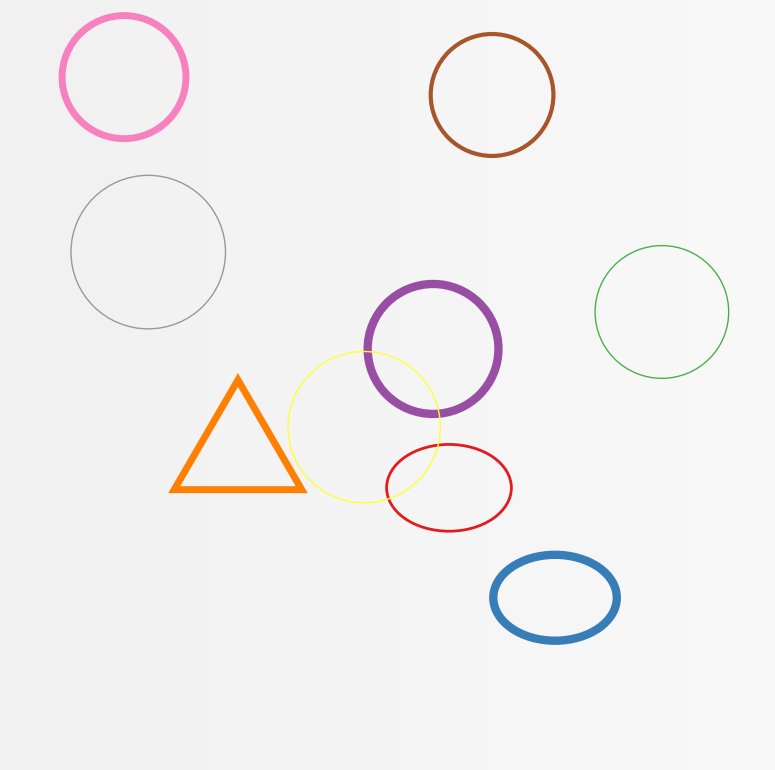[{"shape": "oval", "thickness": 1, "radius": 0.4, "center": [0.579, 0.366]}, {"shape": "oval", "thickness": 3, "radius": 0.4, "center": [0.716, 0.224]}, {"shape": "circle", "thickness": 0.5, "radius": 0.43, "center": [0.854, 0.595]}, {"shape": "circle", "thickness": 3, "radius": 0.42, "center": [0.559, 0.547]}, {"shape": "triangle", "thickness": 2.5, "radius": 0.47, "center": [0.307, 0.412]}, {"shape": "circle", "thickness": 0.5, "radius": 0.49, "center": [0.47, 0.445]}, {"shape": "circle", "thickness": 1.5, "radius": 0.4, "center": [0.635, 0.877]}, {"shape": "circle", "thickness": 2.5, "radius": 0.4, "center": [0.16, 0.9]}, {"shape": "circle", "thickness": 0.5, "radius": 0.5, "center": [0.191, 0.673]}]